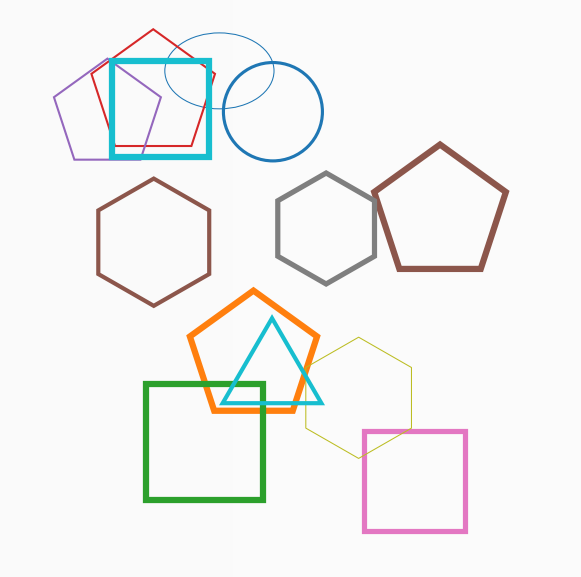[{"shape": "oval", "thickness": 0.5, "radius": 0.47, "center": [0.377, 0.876]}, {"shape": "circle", "thickness": 1.5, "radius": 0.43, "center": [0.47, 0.806]}, {"shape": "pentagon", "thickness": 3, "radius": 0.58, "center": [0.436, 0.381]}, {"shape": "square", "thickness": 3, "radius": 0.5, "center": [0.352, 0.233]}, {"shape": "pentagon", "thickness": 1, "radius": 0.56, "center": [0.264, 0.837]}, {"shape": "pentagon", "thickness": 1, "radius": 0.48, "center": [0.185, 0.801]}, {"shape": "pentagon", "thickness": 3, "radius": 0.6, "center": [0.757, 0.63]}, {"shape": "hexagon", "thickness": 2, "radius": 0.55, "center": [0.265, 0.58]}, {"shape": "square", "thickness": 2.5, "radius": 0.43, "center": [0.713, 0.166]}, {"shape": "hexagon", "thickness": 2.5, "radius": 0.48, "center": [0.561, 0.603]}, {"shape": "hexagon", "thickness": 0.5, "radius": 0.52, "center": [0.617, 0.31]}, {"shape": "square", "thickness": 3, "radius": 0.42, "center": [0.276, 0.81]}, {"shape": "triangle", "thickness": 2, "radius": 0.49, "center": [0.468, 0.35]}]